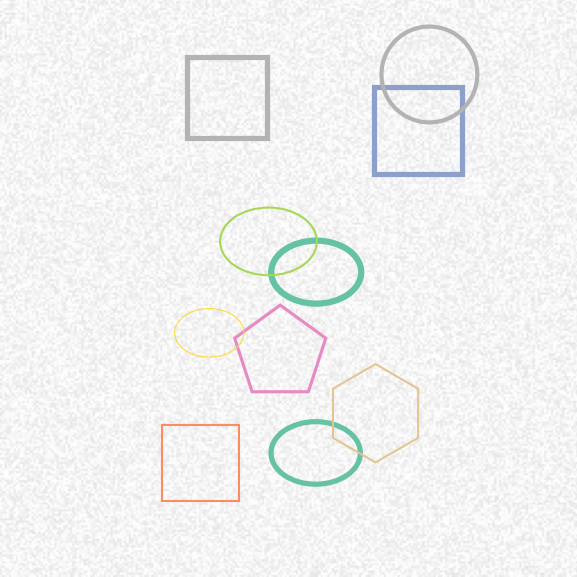[{"shape": "oval", "thickness": 3, "radius": 0.39, "center": [0.548, 0.528]}, {"shape": "oval", "thickness": 2.5, "radius": 0.39, "center": [0.547, 0.215]}, {"shape": "square", "thickness": 1, "radius": 0.33, "center": [0.347, 0.198]}, {"shape": "square", "thickness": 2.5, "radius": 0.38, "center": [0.724, 0.773]}, {"shape": "pentagon", "thickness": 1.5, "radius": 0.41, "center": [0.485, 0.388]}, {"shape": "oval", "thickness": 1, "radius": 0.42, "center": [0.465, 0.581]}, {"shape": "oval", "thickness": 0.5, "radius": 0.3, "center": [0.362, 0.423]}, {"shape": "hexagon", "thickness": 1, "radius": 0.43, "center": [0.65, 0.284]}, {"shape": "square", "thickness": 2.5, "radius": 0.35, "center": [0.393, 0.83]}, {"shape": "circle", "thickness": 2, "radius": 0.41, "center": [0.744, 0.87]}]